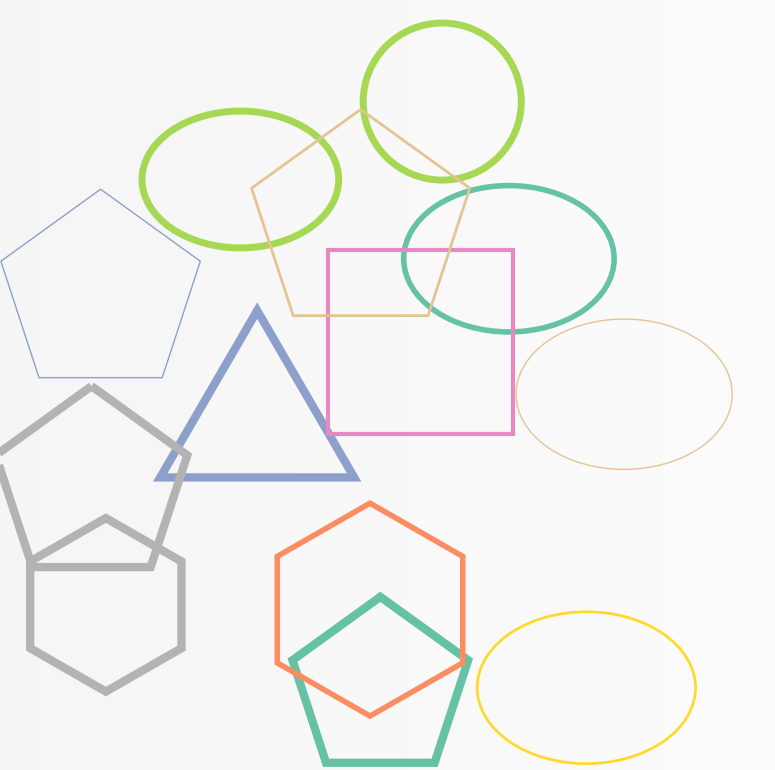[{"shape": "oval", "thickness": 2, "radius": 0.68, "center": [0.657, 0.664]}, {"shape": "pentagon", "thickness": 3, "radius": 0.6, "center": [0.491, 0.106]}, {"shape": "hexagon", "thickness": 2, "radius": 0.69, "center": [0.477, 0.208]}, {"shape": "triangle", "thickness": 3, "radius": 0.72, "center": [0.332, 0.452]}, {"shape": "pentagon", "thickness": 0.5, "radius": 0.68, "center": [0.13, 0.619]}, {"shape": "square", "thickness": 1.5, "radius": 0.6, "center": [0.543, 0.556]}, {"shape": "circle", "thickness": 2.5, "radius": 0.51, "center": [0.571, 0.868]}, {"shape": "oval", "thickness": 2.5, "radius": 0.63, "center": [0.31, 0.767]}, {"shape": "oval", "thickness": 1, "radius": 0.7, "center": [0.757, 0.107]}, {"shape": "pentagon", "thickness": 1, "radius": 0.74, "center": [0.465, 0.71]}, {"shape": "oval", "thickness": 0.5, "radius": 0.7, "center": [0.805, 0.488]}, {"shape": "hexagon", "thickness": 3, "radius": 0.56, "center": [0.137, 0.215]}, {"shape": "pentagon", "thickness": 3, "radius": 0.65, "center": [0.118, 0.369]}]